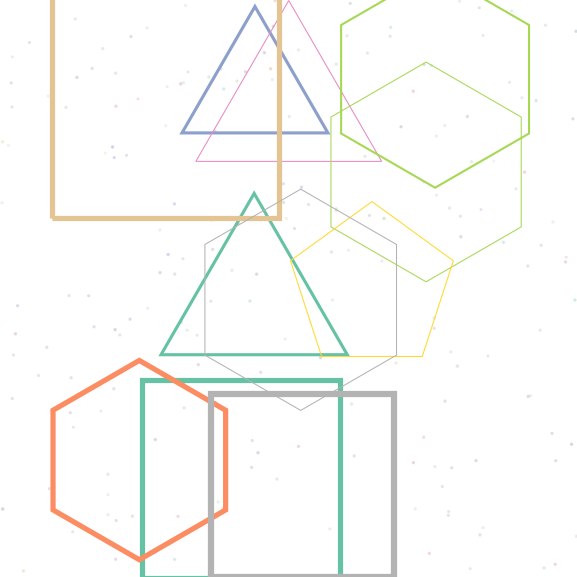[{"shape": "square", "thickness": 2.5, "radius": 0.86, "center": [0.417, 0.17]}, {"shape": "triangle", "thickness": 1.5, "radius": 0.93, "center": [0.44, 0.478]}, {"shape": "hexagon", "thickness": 2.5, "radius": 0.86, "center": [0.241, 0.202]}, {"shape": "triangle", "thickness": 1.5, "radius": 0.73, "center": [0.441, 0.842]}, {"shape": "triangle", "thickness": 0.5, "radius": 0.93, "center": [0.5, 0.813]}, {"shape": "hexagon", "thickness": 1, "radius": 0.94, "center": [0.753, 0.862]}, {"shape": "hexagon", "thickness": 0.5, "radius": 0.95, "center": [0.738, 0.701]}, {"shape": "pentagon", "thickness": 0.5, "radius": 0.74, "center": [0.644, 0.502]}, {"shape": "square", "thickness": 2.5, "radius": 0.98, "center": [0.287, 0.818]}, {"shape": "hexagon", "thickness": 0.5, "radius": 0.96, "center": [0.521, 0.48]}, {"shape": "square", "thickness": 3, "radius": 0.79, "center": [0.524, 0.158]}]